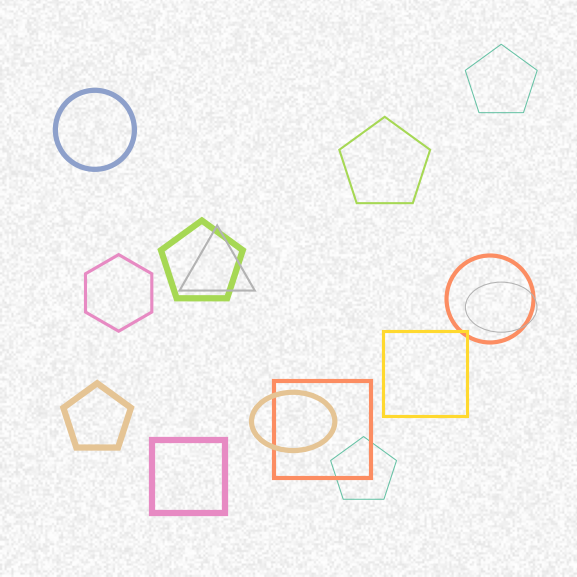[{"shape": "pentagon", "thickness": 0.5, "radius": 0.33, "center": [0.868, 0.857]}, {"shape": "pentagon", "thickness": 0.5, "radius": 0.3, "center": [0.63, 0.183]}, {"shape": "circle", "thickness": 2, "radius": 0.38, "center": [0.849, 0.481]}, {"shape": "square", "thickness": 2, "radius": 0.42, "center": [0.558, 0.256]}, {"shape": "circle", "thickness": 2.5, "radius": 0.34, "center": [0.164, 0.774]}, {"shape": "square", "thickness": 3, "radius": 0.32, "center": [0.327, 0.174]}, {"shape": "hexagon", "thickness": 1.5, "radius": 0.33, "center": [0.205, 0.492]}, {"shape": "pentagon", "thickness": 3, "radius": 0.37, "center": [0.35, 0.543]}, {"shape": "pentagon", "thickness": 1, "radius": 0.41, "center": [0.666, 0.714]}, {"shape": "square", "thickness": 1.5, "radius": 0.37, "center": [0.736, 0.352]}, {"shape": "oval", "thickness": 2.5, "radius": 0.36, "center": [0.508, 0.269]}, {"shape": "pentagon", "thickness": 3, "radius": 0.31, "center": [0.168, 0.274]}, {"shape": "triangle", "thickness": 1, "radius": 0.38, "center": [0.376, 0.534]}, {"shape": "oval", "thickness": 0.5, "radius": 0.31, "center": [0.868, 0.467]}]